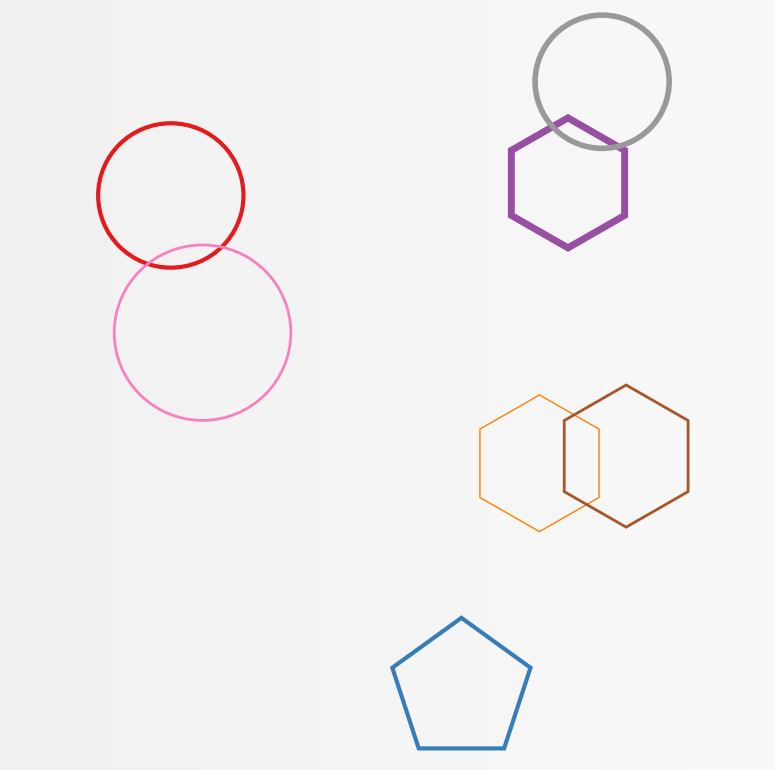[{"shape": "circle", "thickness": 1.5, "radius": 0.47, "center": [0.22, 0.746]}, {"shape": "pentagon", "thickness": 1.5, "radius": 0.47, "center": [0.595, 0.104]}, {"shape": "hexagon", "thickness": 2.5, "radius": 0.42, "center": [0.733, 0.762]}, {"shape": "hexagon", "thickness": 0.5, "radius": 0.44, "center": [0.696, 0.398]}, {"shape": "hexagon", "thickness": 1, "radius": 0.46, "center": [0.808, 0.408]}, {"shape": "circle", "thickness": 1, "radius": 0.57, "center": [0.261, 0.568]}, {"shape": "circle", "thickness": 2, "radius": 0.43, "center": [0.777, 0.894]}]